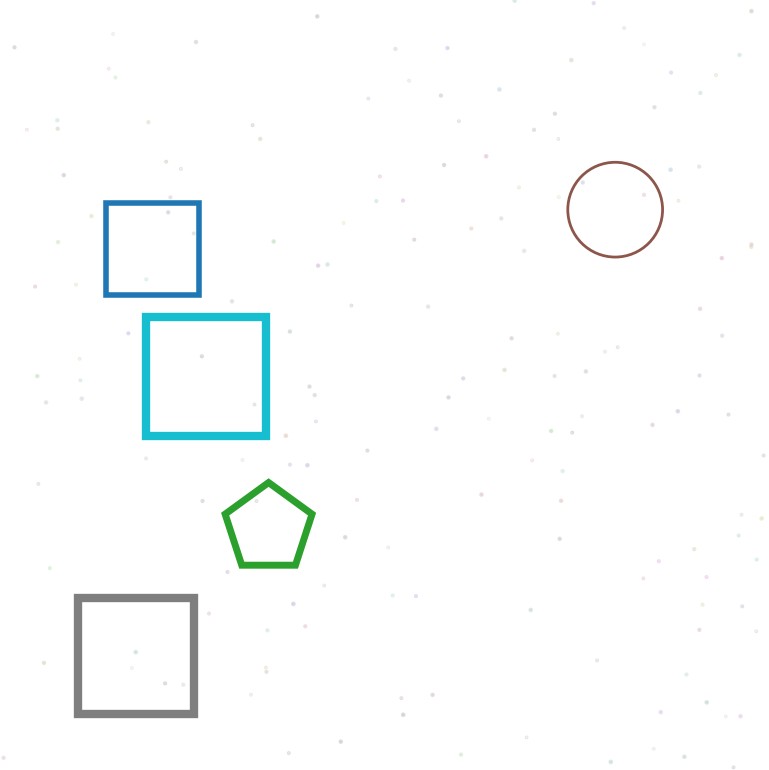[{"shape": "square", "thickness": 2, "radius": 0.3, "center": [0.198, 0.677]}, {"shape": "pentagon", "thickness": 2.5, "radius": 0.3, "center": [0.349, 0.314]}, {"shape": "circle", "thickness": 1, "radius": 0.31, "center": [0.799, 0.728]}, {"shape": "square", "thickness": 3, "radius": 0.38, "center": [0.177, 0.148]}, {"shape": "square", "thickness": 3, "radius": 0.39, "center": [0.267, 0.511]}]